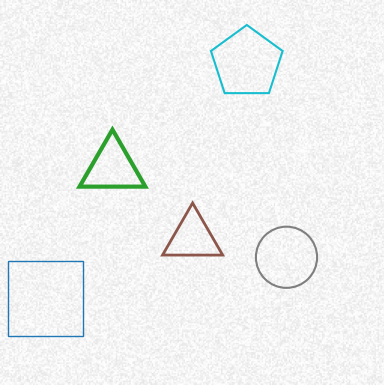[{"shape": "square", "thickness": 1, "radius": 0.49, "center": [0.118, 0.225]}, {"shape": "triangle", "thickness": 3, "radius": 0.49, "center": [0.292, 0.565]}, {"shape": "triangle", "thickness": 2, "radius": 0.45, "center": [0.5, 0.383]}, {"shape": "circle", "thickness": 1.5, "radius": 0.4, "center": [0.744, 0.332]}, {"shape": "pentagon", "thickness": 1.5, "radius": 0.49, "center": [0.641, 0.837]}]